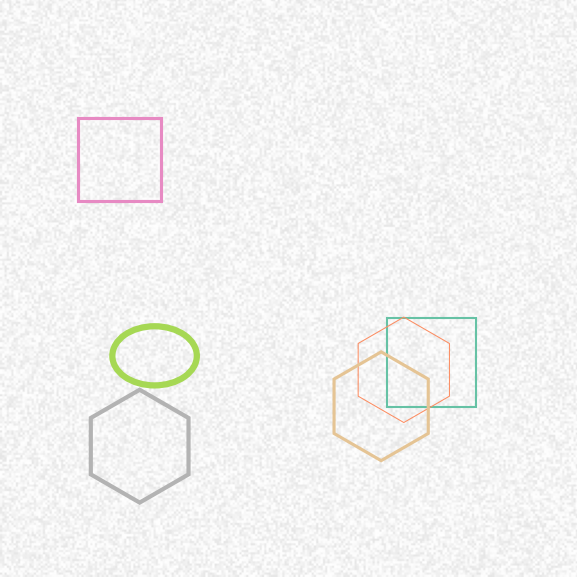[{"shape": "square", "thickness": 1, "radius": 0.38, "center": [0.747, 0.371]}, {"shape": "hexagon", "thickness": 0.5, "radius": 0.46, "center": [0.699, 0.359]}, {"shape": "square", "thickness": 1.5, "radius": 0.36, "center": [0.207, 0.723]}, {"shape": "oval", "thickness": 3, "radius": 0.37, "center": [0.268, 0.383]}, {"shape": "hexagon", "thickness": 1.5, "radius": 0.47, "center": [0.66, 0.296]}, {"shape": "hexagon", "thickness": 2, "radius": 0.49, "center": [0.242, 0.227]}]